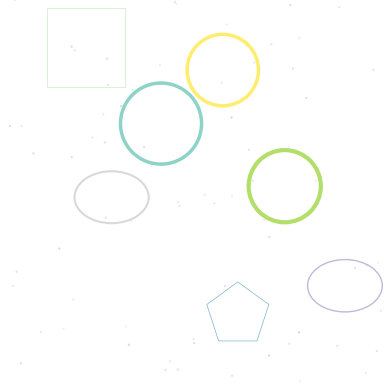[{"shape": "circle", "thickness": 2.5, "radius": 0.53, "center": [0.418, 0.679]}, {"shape": "oval", "thickness": 1, "radius": 0.49, "center": [0.896, 0.258]}, {"shape": "pentagon", "thickness": 0.5, "radius": 0.42, "center": [0.618, 0.183]}, {"shape": "circle", "thickness": 3, "radius": 0.47, "center": [0.74, 0.516]}, {"shape": "oval", "thickness": 1.5, "radius": 0.48, "center": [0.29, 0.488]}, {"shape": "square", "thickness": 0.5, "radius": 0.51, "center": [0.223, 0.877]}, {"shape": "circle", "thickness": 2.5, "radius": 0.46, "center": [0.579, 0.818]}]